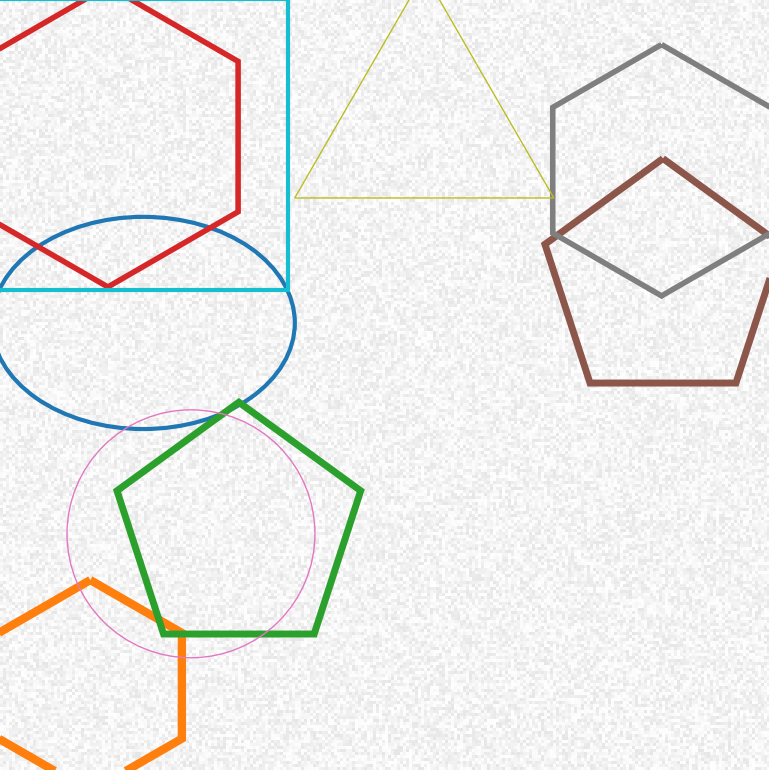[{"shape": "oval", "thickness": 1.5, "radius": 0.98, "center": [0.186, 0.581]}, {"shape": "hexagon", "thickness": 3, "radius": 0.69, "center": [0.117, 0.109]}, {"shape": "pentagon", "thickness": 2.5, "radius": 0.83, "center": [0.31, 0.311]}, {"shape": "hexagon", "thickness": 2, "radius": 0.98, "center": [0.14, 0.823]}, {"shape": "pentagon", "thickness": 2.5, "radius": 0.81, "center": [0.861, 0.633]}, {"shape": "circle", "thickness": 0.5, "radius": 0.8, "center": [0.248, 0.307]}, {"shape": "hexagon", "thickness": 2, "radius": 0.82, "center": [0.859, 0.779]}, {"shape": "triangle", "thickness": 0.5, "radius": 0.97, "center": [0.551, 0.84]}, {"shape": "square", "thickness": 1.5, "radius": 0.94, "center": [0.186, 0.812]}]